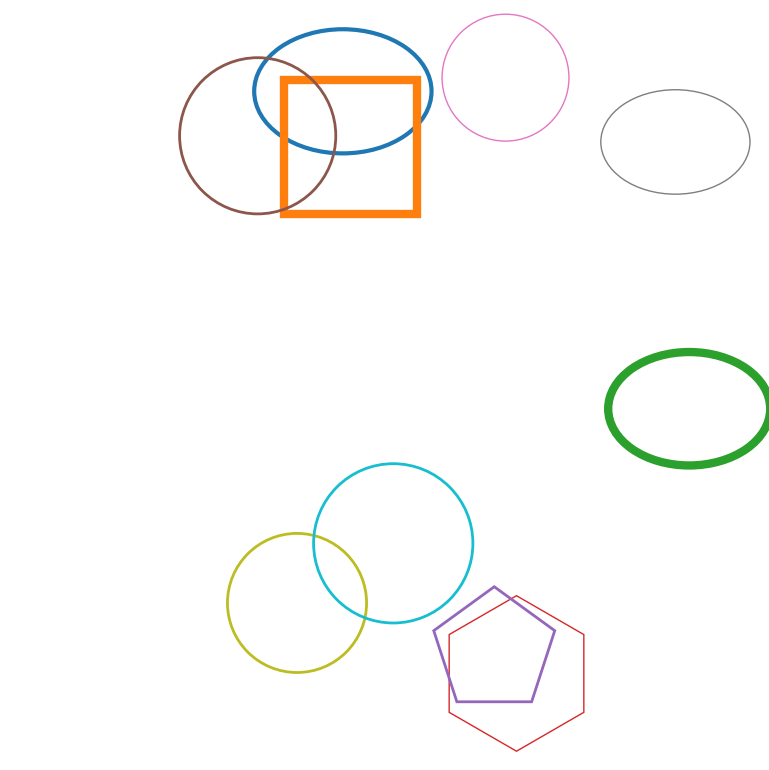[{"shape": "oval", "thickness": 1.5, "radius": 0.58, "center": [0.445, 0.881]}, {"shape": "square", "thickness": 3, "radius": 0.43, "center": [0.455, 0.809]}, {"shape": "oval", "thickness": 3, "radius": 0.53, "center": [0.895, 0.469]}, {"shape": "hexagon", "thickness": 0.5, "radius": 0.5, "center": [0.671, 0.125]}, {"shape": "pentagon", "thickness": 1, "radius": 0.41, "center": [0.642, 0.155]}, {"shape": "circle", "thickness": 1, "radius": 0.51, "center": [0.335, 0.824]}, {"shape": "circle", "thickness": 0.5, "radius": 0.41, "center": [0.657, 0.899]}, {"shape": "oval", "thickness": 0.5, "radius": 0.48, "center": [0.877, 0.816]}, {"shape": "circle", "thickness": 1, "radius": 0.45, "center": [0.386, 0.217]}, {"shape": "circle", "thickness": 1, "radius": 0.52, "center": [0.511, 0.294]}]